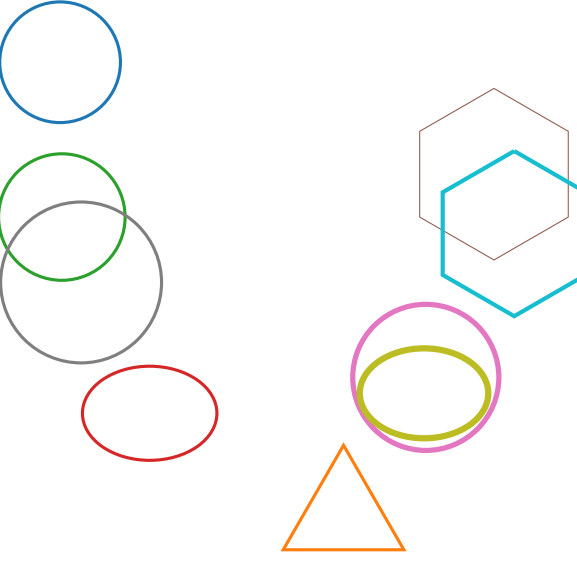[{"shape": "circle", "thickness": 1.5, "radius": 0.52, "center": [0.104, 0.891]}, {"shape": "triangle", "thickness": 1.5, "radius": 0.6, "center": [0.595, 0.107]}, {"shape": "circle", "thickness": 1.5, "radius": 0.55, "center": [0.107, 0.623]}, {"shape": "oval", "thickness": 1.5, "radius": 0.58, "center": [0.259, 0.283]}, {"shape": "hexagon", "thickness": 0.5, "radius": 0.74, "center": [0.855, 0.697]}, {"shape": "circle", "thickness": 2.5, "radius": 0.63, "center": [0.737, 0.346]}, {"shape": "circle", "thickness": 1.5, "radius": 0.7, "center": [0.14, 0.51]}, {"shape": "oval", "thickness": 3, "radius": 0.56, "center": [0.734, 0.318]}, {"shape": "hexagon", "thickness": 2, "radius": 0.72, "center": [0.89, 0.595]}]